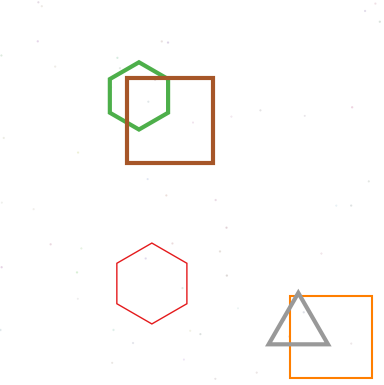[{"shape": "hexagon", "thickness": 1, "radius": 0.53, "center": [0.394, 0.264]}, {"shape": "hexagon", "thickness": 3, "radius": 0.44, "center": [0.361, 0.751]}, {"shape": "square", "thickness": 1.5, "radius": 0.53, "center": [0.859, 0.125]}, {"shape": "square", "thickness": 3, "radius": 0.56, "center": [0.442, 0.687]}, {"shape": "triangle", "thickness": 3, "radius": 0.45, "center": [0.775, 0.15]}]